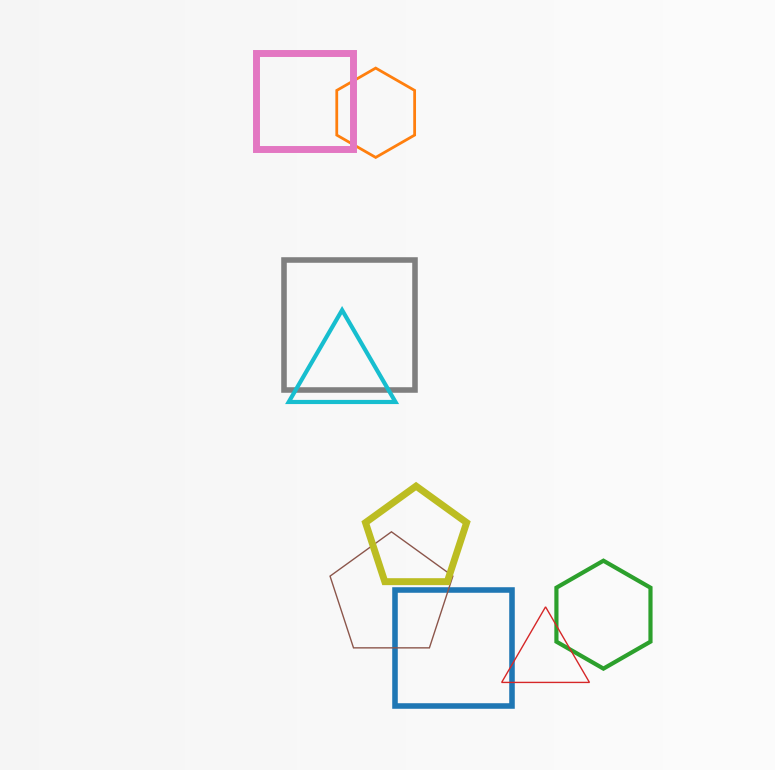[{"shape": "square", "thickness": 2, "radius": 0.38, "center": [0.585, 0.158]}, {"shape": "hexagon", "thickness": 1, "radius": 0.29, "center": [0.485, 0.854]}, {"shape": "hexagon", "thickness": 1.5, "radius": 0.35, "center": [0.779, 0.202]}, {"shape": "triangle", "thickness": 0.5, "radius": 0.33, "center": [0.704, 0.146]}, {"shape": "pentagon", "thickness": 0.5, "radius": 0.42, "center": [0.505, 0.226]}, {"shape": "square", "thickness": 2.5, "radius": 0.31, "center": [0.393, 0.869]}, {"shape": "square", "thickness": 2, "radius": 0.42, "center": [0.45, 0.578]}, {"shape": "pentagon", "thickness": 2.5, "radius": 0.34, "center": [0.537, 0.3]}, {"shape": "triangle", "thickness": 1.5, "radius": 0.4, "center": [0.441, 0.518]}]